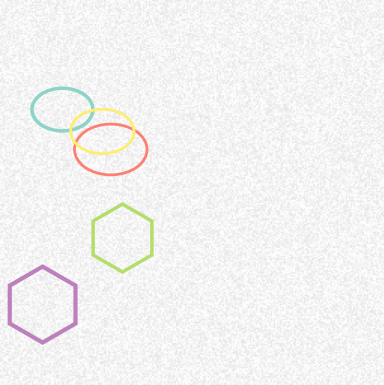[{"shape": "oval", "thickness": 2.5, "radius": 0.4, "center": [0.162, 0.715]}, {"shape": "oval", "thickness": 2, "radius": 0.47, "center": [0.288, 0.612]}, {"shape": "hexagon", "thickness": 2.5, "radius": 0.44, "center": [0.318, 0.382]}, {"shape": "hexagon", "thickness": 3, "radius": 0.49, "center": [0.111, 0.209]}, {"shape": "oval", "thickness": 2, "radius": 0.41, "center": [0.266, 0.659]}]